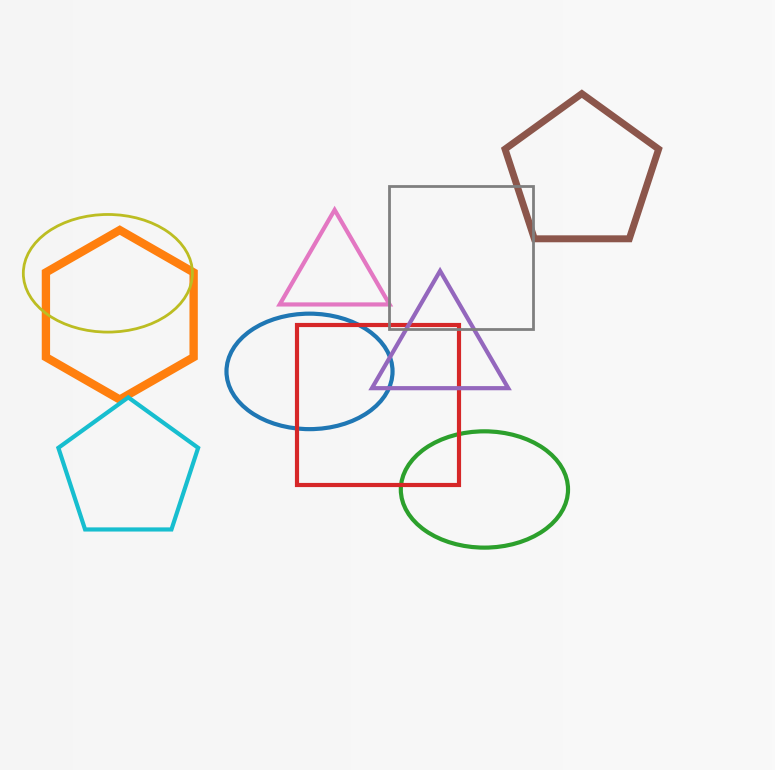[{"shape": "oval", "thickness": 1.5, "radius": 0.54, "center": [0.399, 0.518]}, {"shape": "hexagon", "thickness": 3, "radius": 0.55, "center": [0.155, 0.591]}, {"shape": "oval", "thickness": 1.5, "radius": 0.54, "center": [0.625, 0.364]}, {"shape": "square", "thickness": 1.5, "radius": 0.52, "center": [0.488, 0.474]}, {"shape": "triangle", "thickness": 1.5, "radius": 0.51, "center": [0.568, 0.547]}, {"shape": "pentagon", "thickness": 2.5, "radius": 0.52, "center": [0.751, 0.774]}, {"shape": "triangle", "thickness": 1.5, "radius": 0.41, "center": [0.432, 0.646]}, {"shape": "square", "thickness": 1, "radius": 0.46, "center": [0.595, 0.665]}, {"shape": "oval", "thickness": 1, "radius": 0.55, "center": [0.139, 0.645]}, {"shape": "pentagon", "thickness": 1.5, "radius": 0.47, "center": [0.165, 0.389]}]